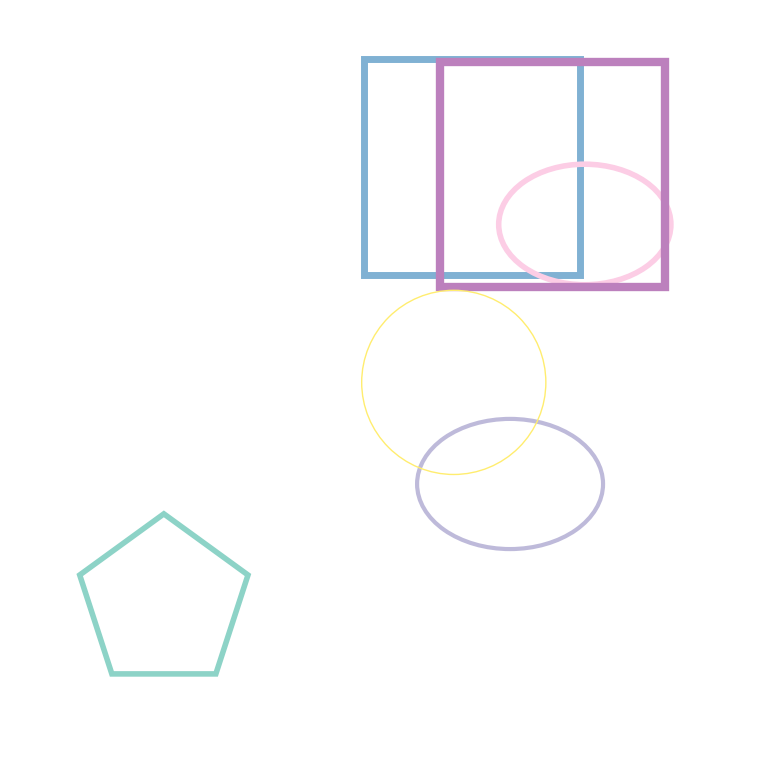[{"shape": "pentagon", "thickness": 2, "radius": 0.57, "center": [0.213, 0.218]}, {"shape": "oval", "thickness": 1.5, "radius": 0.6, "center": [0.662, 0.371]}, {"shape": "square", "thickness": 2.5, "radius": 0.7, "center": [0.613, 0.783]}, {"shape": "oval", "thickness": 2, "radius": 0.56, "center": [0.759, 0.708]}, {"shape": "square", "thickness": 3, "radius": 0.73, "center": [0.717, 0.773]}, {"shape": "circle", "thickness": 0.5, "radius": 0.6, "center": [0.589, 0.503]}]